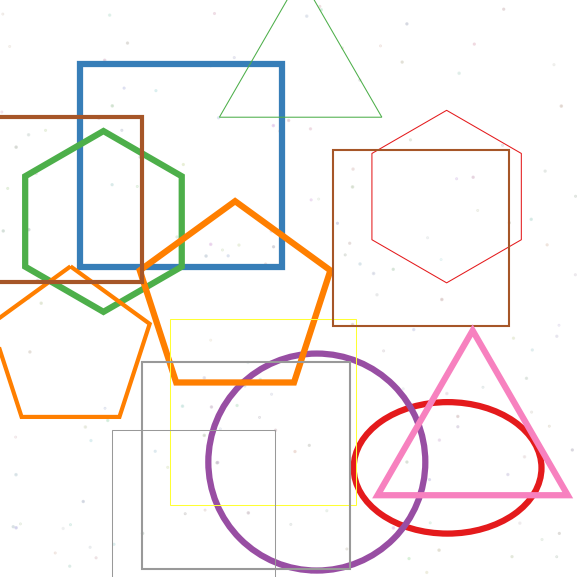[{"shape": "oval", "thickness": 3, "radius": 0.81, "center": [0.775, 0.189]}, {"shape": "hexagon", "thickness": 0.5, "radius": 0.75, "center": [0.773, 0.659]}, {"shape": "square", "thickness": 3, "radius": 0.88, "center": [0.314, 0.713]}, {"shape": "triangle", "thickness": 0.5, "radius": 0.81, "center": [0.521, 0.877]}, {"shape": "hexagon", "thickness": 3, "radius": 0.78, "center": [0.179, 0.616]}, {"shape": "circle", "thickness": 3, "radius": 0.94, "center": [0.549, 0.199]}, {"shape": "pentagon", "thickness": 2, "radius": 0.72, "center": [0.122, 0.394]}, {"shape": "pentagon", "thickness": 3, "radius": 0.87, "center": [0.407, 0.477]}, {"shape": "square", "thickness": 0.5, "radius": 0.81, "center": [0.456, 0.286]}, {"shape": "square", "thickness": 2, "radius": 0.71, "center": [0.102, 0.654]}, {"shape": "square", "thickness": 1, "radius": 0.76, "center": [0.729, 0.587]}, {"shape": "triangle", "thickness": 3, "radius": 0.95, "center": [0.818, 0.237]}, {"shape": "square", "thickness": 1, "radius": 0.9, "center": [0.426, 0.193]}, {"shape": "square", "thickness": 0.5, "radius": 0.71, "center": [0.335, 0.114]}]